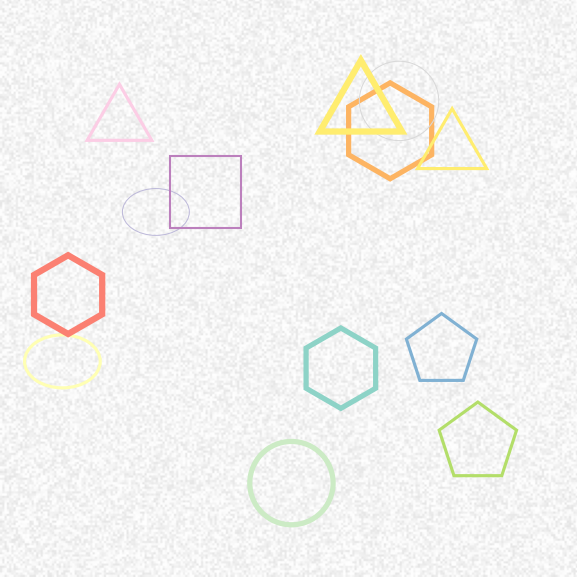[{"shape": "hexagon", "thickness": 2.5, "radius": 0.35, "center": [0.59, 0.362]}, {"shape": "oval", "thickness": 1.5, "radius": 0.33, "center": [0.108, 0.373]}, {"shape": "oval", "thickness": 0.5, "radius": 0.29, "center": [0.27, 0.632]}, {"shape": "hexagon", "thickness": 3, "radius": 0.34, "center": [0.118, 0.489]}, {"shape": "pentagon", "thickness": 1.5, "radius": 0.32, "center": [0.765, 0.392]}, {"shape": "hexagon", "thickness": 2.5, "radius": 0.42, "center": [0.676, 0.773]}, {"shape": "pentagon", "thickness": 1.5, "radius": 0.35, "center": [0.827, 0.232]}, {"shape": "triangle", "thickness": 1.5, "radius": 0.32, "center": [0.207, 0.788]}, {"shape": "circle", "thickness": 0.5, "radius": 0.34, "center": [0.691, 0.824]}, {"shape": "square", "thickness": 1, "radius": 0.31, "center": [0.356, 0.666]}, {"shape": "circle", "thickness": 2.5, "radius": 0.36, "center": [0.505, 0.163]}, {"shape": "triangle", "thickness": 3, "radius": 0.41, "center": [0.625, 0.813]}, {"shape": "triangle", "thickness": 1.5, "radius": 0.35, "center": [0.783, 0.742]}]